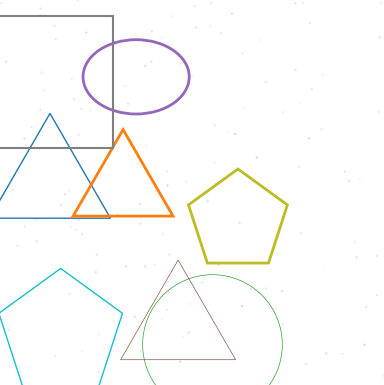[{"shape": "triangle", "thickness": 1, "radius": 0.91, "center": [0.13, 0.524]}, {"shape": "triangle", "thickness": 2, "radius": 0.75, "center": [0.32, 0.514]}, {"shape": "circle", "thickness": 0.5, "radius": 0.91, "center": [0.552, 0.105]}, {"shape": "oval", "thickness": 2, "radius": 0.69, "center": [0.354, 0.8]}, {"shape": "triangle", "thickness": 0.5, "radius": 0.86, "center": [0.463, 0.152]}, {"shape": "square", "thickness": 1.5, "radius": 0.86, "center": [0.121, 0.787]}, {"shape": "pentagon", "thickness": 2, "radius": 0.68, "center": [0.618, 0.426]}, {"shape": "pentagon", "thickness": 1, "radius": 0.84, "center": [0.158, 0.134]}]